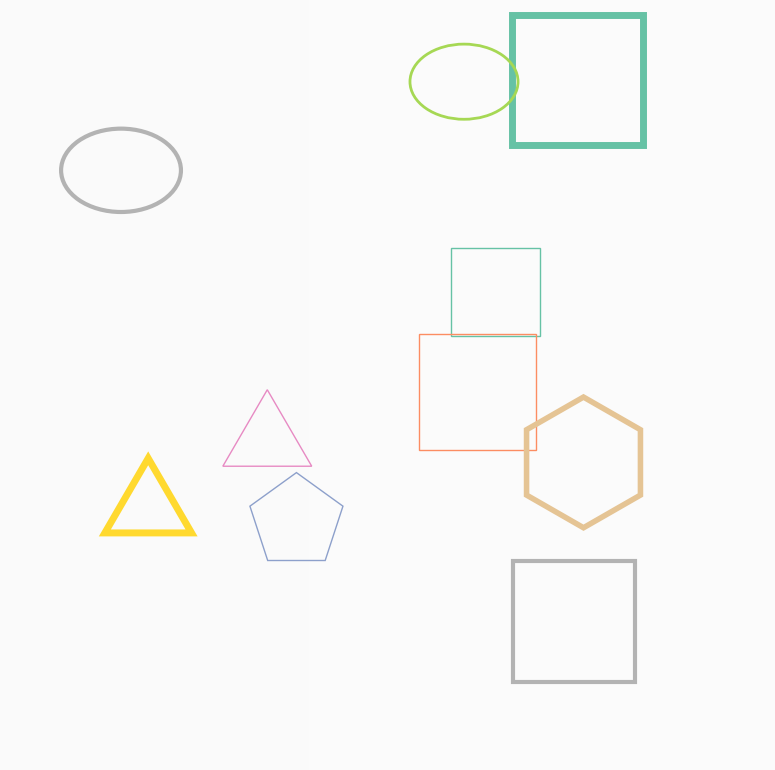[{"shape": "square", "thickness": 2.5, "radius": 0.42, "center": [0.746, 0.896]}, {"shape": "square", "thickness": 0.5, "radius": 0.29, "center": [0.64, 0.62]}, {"shape": "square", "thickness": 0.5, "radius": 0.38, "center": [0.616, 0.49]}, {"shape": "pentagon", "thickness": 0.5, "radius": 0.32, "center": [0.382, 0.323]}, {"shape": "triangle", "thickness": 0.5, "radius": 0.33, "center": [0.345, 0.428]}, {"shape": "oval", "thickness": 1, "radius": 0.35, "center": [0.599, 0.894]}, {"shape": "triangle", "thickness": 2.5, "radius": 0.32, "center": [0.191, 0.34]}, {"shape": "hexagon", "thickness": 2, "radius": 0.42, "center": [0.753, 0.399]}, {"shape": "oval", "thickness": 1.5, "radius": 0.39, "center": [0.156, 0.779]}, {"shape": "square", "thickness": 1.5, "radius": 0.39, "center": [0.741, 0.193]}]